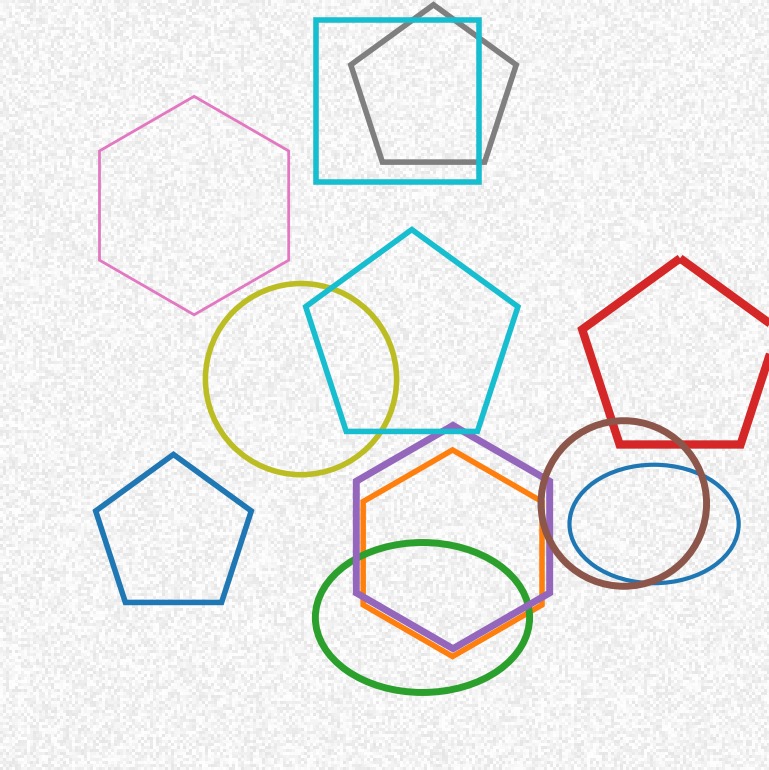[{"shape": "oval", "thickness": 1.5, "radius": 0.55, "center": [0.849, 0.32]}, {"shape": "pentagon", "thickness": 2, "radius": 0.53, "center": [0.225, 0.304]}, {"shape": "hexagon", "thickness": 2, "radius": 0.67, "center": [0.588, 0.282]}, {"shape": "oval", "thickness": 2.5, "radius": 0.7, "center": [0.549, 0.198]}, {"shape": "pentagon", "thickness": 3, "radius": 0.67, "center": [0.883, 0.531]}, {"shape": "hexagon", "thickness": 2.5, "radius": 0.72, "center": [0.588, 0.303]}, {"shape": "circle", "thickness": 2.5, "radius": 0.54, "center": [0.81, 0.346]}, {"shape": "hexagon", "thickness": 1, "radius": 0.71, "center": [0.252, 0.733]}, {"shape": "pentagon", "thickness": 2, "radius": 0.56, "center": [0.563, 0.881]}, {"shape": "circle", "thickness": 2, "radius": 0.62, "center": [0.391, 0.508]}, {"shape": "pentagon", "thickness": 2, "radius": 0.72, "center": [0.535, 0.557]}, {"shape": "square", "thickness": 2, "radius": 0.53, "center": [0.516, 0.869]}]